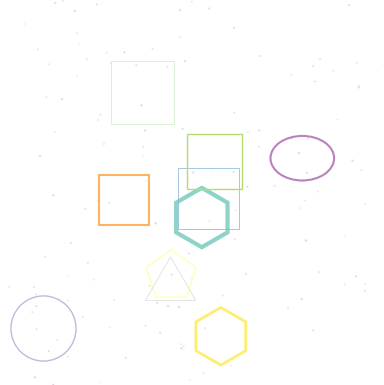[{"shape": "hexagon", "thickness": 3, "radius": 0.39, "center": [0.524, 0.435]}, {"shape": "pentagon", "thickness": 1, "radius": 0.34, "center": [0.445, 0.283]}, {"shape": "circle", "thickness": 1, "radius": 0.42, "center": [0.113, 0.147]}, {"shape": "square", "thickness": 0.5, "radius": 0.4, "center": [0.542, 0.483]}, {"shape": "square", "thickness": 1.5, "radius": 0.33, "center": [0.323, 0.481]}, {"shape": "square", "thickness": 1, "radius": 0.36, "center": [0.557, 0.58]}, {"shape": "triangle", "thickness": 0.5, "radius": 0.38, "center": [0.443, 0.258]}, {"shape": "oval", "thickness": 1.5, "radius": 0.41, "center": [0.785, 0.589]}, {"shape": "square", "thickness": 0.5, "radius": 0.41, "center": [0.369, 0.76]}, {"shape": "hexagon", "thickness": 2, "radius": 0.37, "center": [0.574, 0.126]}]